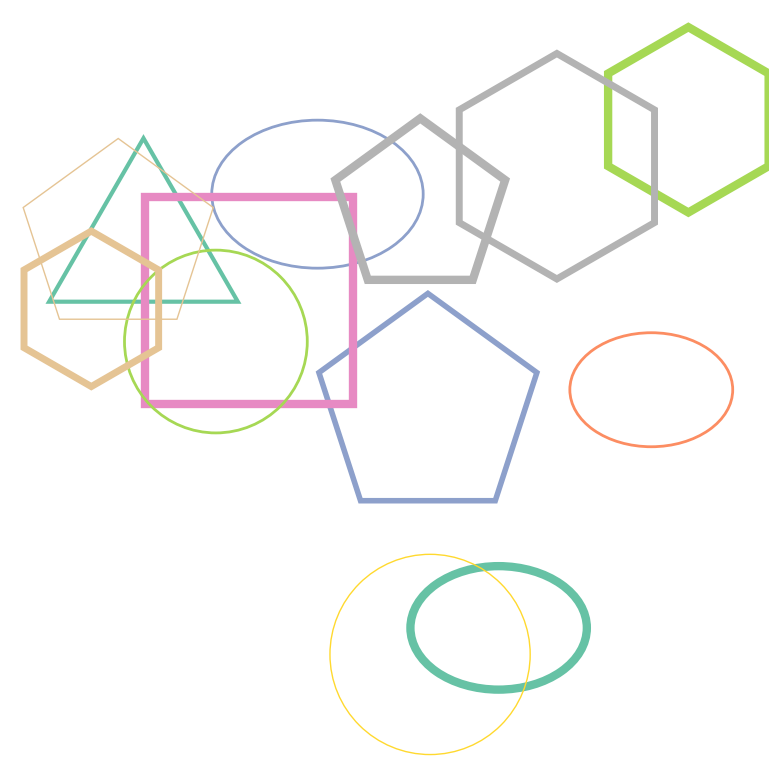[{"shape": "oval", "thickness": 3, "radius": 0.57, "center": [0.648, 0.185]}, {"shape": "triangle", "thickness": 1.5, "radius": 0.71, "center": [0.186, 0.679]}, {"shape": "oval", "thickness": 1, "radius": 0.53, "center": [0.846, 0.494]}, {"shape": "pentagon", "thickness": 2, "radius": 0.74, "center": [0.556, 0.47]}, {"shape": "oval", "thickness": 1, "radius": 0.69, "center": [0.412, 0.748]}, {"shape": "square", "thickness": 3, "radius": 0.67, "center": [0.323, 0.61]}, {"shape": "hexagon", "thickness": 3, "radius": 0.6, "center": [0.894, 0.844]}, {"shape": "circle", "thickness": 1, "radius": 0.59, "center": [0.28, 0.556]}, {"shape": "circle", "thickness": 0.5, "radius": 0.65, "center": [0.559, 0.15]}, {"shape": "pentagon", "thickness": 0.5, "radius": 0.65, "center": [0.154, 0.69]}, {"shape": "hexagon", "thickness": 2.5, "radius": 0.5, "center": [0.119, 0.599]}, {"shape": "pentagon", "thickness": 3, "radius": 0.58, "center": [0.546, 0.73]}, {"shape": "hexagon", "thickness": 2.5, "radius": 0.73, "center": [0.723, 0.784]}]